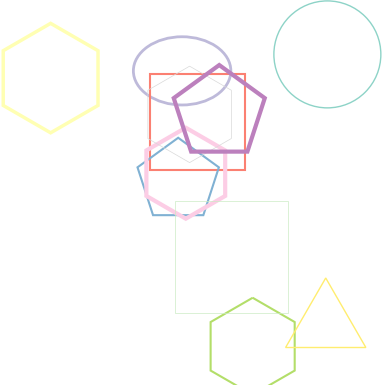[{"shape": "circle", "thickness": 1, "radius": 0.69, "center": [0.85, 0.859]}, {"shape": "hexagon", "thickness": 2.5, "radius": 0.71, "center": [0.131, 0.797]}, {"shape": "oval", "thickness": 2, "radius": 0.63, "center": [0.473, 0.816]}, {"shape": "square", "thickness": 1.5, "radius": 0.62, "center": [0.512, 0.683]}, {"shape": "pentagon", "thickness": 1.5, "radius": 0.56, "center": [0.463, 0.531]}, {"shape": "hexagon", "thickness": 1.5, "radius": 0.63, "center": [0.656, 0.101]}, {"shape": "hexagon", "thickness": 3, "radius": 0.59, "center": [0.483, 0.55]}, {"shape": "hexagon", "thickness": 0.5, "radius": 0.63, "center": [0.492, 0.703]}, {"shape": "pentagon", "thickness": 3, "radius": 0.62, "center": [0.569, 0.707]}, {"shape": "square", "thickness": 0.5, "radius": 0.73, "center": [0.601, 0.333]}, {"shape": "triangle", "thickness": 1, "radius": 0.6, "center": [0.846, 0.158]}]